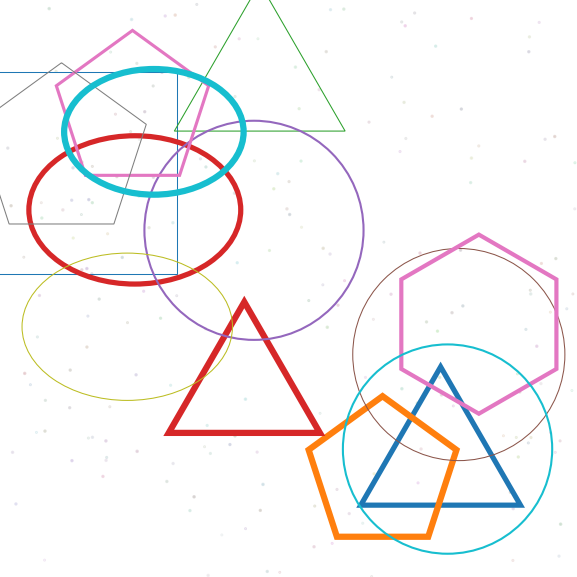[{"shape": "square", "thickness": 0.5, "radius": 0.87, "center": [0.132, 0.7]}, {"shape": "triangle", "thickness": 2.5, "radius": 0.8, "center": [0.763, 0.204]}, {"shape": "pentagon", "thickness": 3, "radius": 0.67, "center": [0.662, 0.179]}, {"shape": "triangle", "thickness": 0.5, "radius": 0.85, "center": [0.45, 0.858]}, {"shape": "oval", "thickness": 2.5, "radius": 0.92, "center": [0.233, 0.636]}, {"shape": "triangle", "thickness": 3, "radius": 0.76, "center": [0.423, 0.325]}, {"shape": "circle", "thickness": 1, "radius": 0.95, "center": [0.44, 0.6]}, {"shape": "circle", "thickness": 0.5, "radius": 0.92, "center": [0.794, 0.385]}, {"shape": "hexagon", "thickness": 2, "radius": 0.78, "center": [0.829, 0.438]}, {"shape": "pentagon", "thickness": 1.5, "radius": 0.69, "center": [0.229, 0.808]}, {"shape": "pentagon", "thickness": 0.5, "radius": 0.77, "center": [0.107, 0.736]}, {"shape": "oval", "thickness": 0.5, "radius": 0.91, "center": [0.22, 0.433]}, {"shape": "oval", "thickness": 3, "radius": 0.78, "center": [0.266, 0.771]}, {"shape": "circle", "thickness": 1, "radius": 0.91, "center": [0.775, 0.222]}]